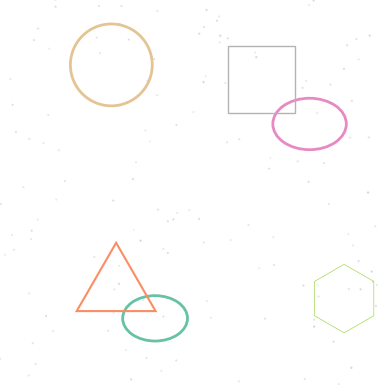[{"shape": "oval", "thickness": 2, "radius": 0.42, "center": [0.403, 0.173]}, {"shape": "triangle", "thickness": 1.5, "radius": 0.59, "center": [0.302, 0.251]}, {"shape": "oval", "thickness": 2, "radius": 0.48, "center": [0.804, 0.678]}, {"shape": "hexagon", "thickness": 0.5, "radius": 0.44, "center": [0.894, 0.224]}, {"shape": "circle", "thickness": 2, "radius": 0.53, "center": [0.289, 0.831]}, {"shape": "square", "thickness": 1, "radius": 0.43, "center": [0.68, 0.794]}]